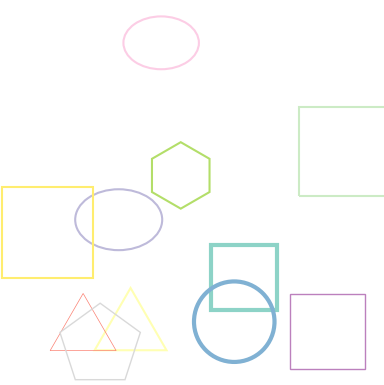[{"shape": "square", "thickness": 3, "radius": 0.42, "center": [0.634, 0.28]}, {"shape": "triangle", "thickness": 1.5, "radius": 0.54, "center": [0.339, 0.144]}, {"shape": "oval", "thickness": 1.5, "radius": 0.57, "center": [0.308, 0.429]}, {"shape": "triangle", "thickness": 0.5, "radius": 0.5, "center": [0.216, 0.139]}, {"shape": "circle", "thickness": 3, "radius": 0.52, "center": [0.608, 0.164]}, {"shape": "hexagon", "thickness": 1.5, "radius": 0.43, "center": [0.469, 0.544]}, {"shape": "oval", "thickness": 1.5, "radius": 0.49, "center": [0.419, 0.889]}, {"shape": "pentagon", "thickness": 1, "radius": 0.55, "center": [0.26, 0.103]}, {"shape": "square", "thickness": 1, "radius": 0.49, "center": [0.85, 0.139]}, {"shape": "square", "thickness": 1.5, "radius": 0.58, "center": [0.894, 0.606]}, {"shape": "square", "thickness": 1.5, "radius": 0.59, "center": [0.123, 0.396]}]